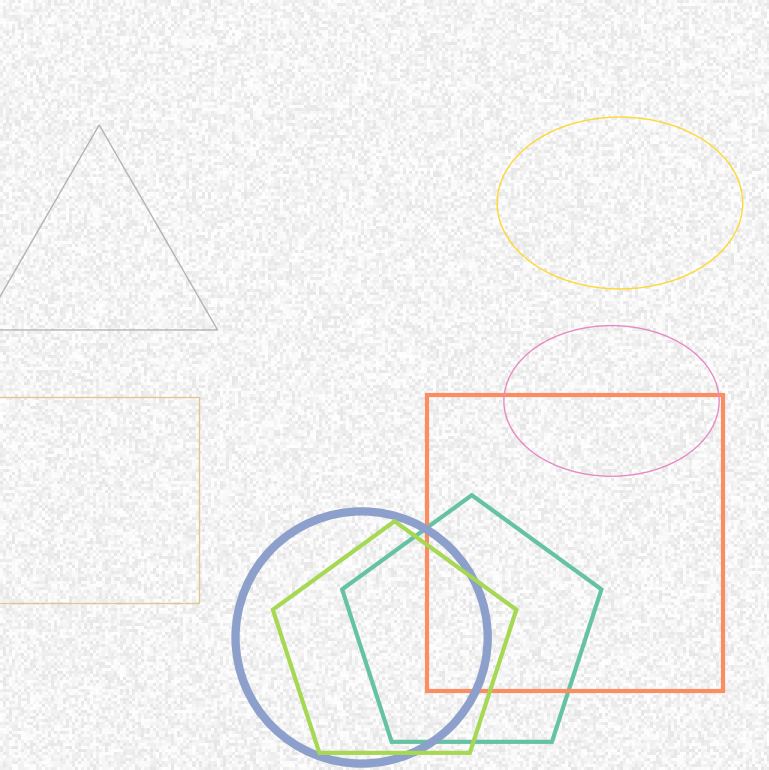[{"shape": "pentagon", "thickness": 1.5, "radius": 0.89, "center": [0.613, 0.18]}, {"shape": "square", "thickness": 1.5, "radius": 0.96, "center": [0.747, 0.294]}, {"shape": "circle", "thickness": 3, "radius": 0.82, "center": [0.47, 0.172]}, {"shape": "oval", "thickness": 0.5, "radius": 0.7, "center": [0.794, 0.479]}, {"shape": "pentagon", "thickness": 1.5, "radius": 0.83, "center": [0.512, 0.157]}, {"shape": "oval", "thickness": 0.5, "radius": 0.8, "center": [0.805, 0.736]}, {"shape": "square", "thickness": 0.5, "radius": 0.67, "center": [0.125, 0.351]}, {"shape": "triangle", "thickness": 0.5, "radius": 0.89, "center": [0.129, 0.66]}]